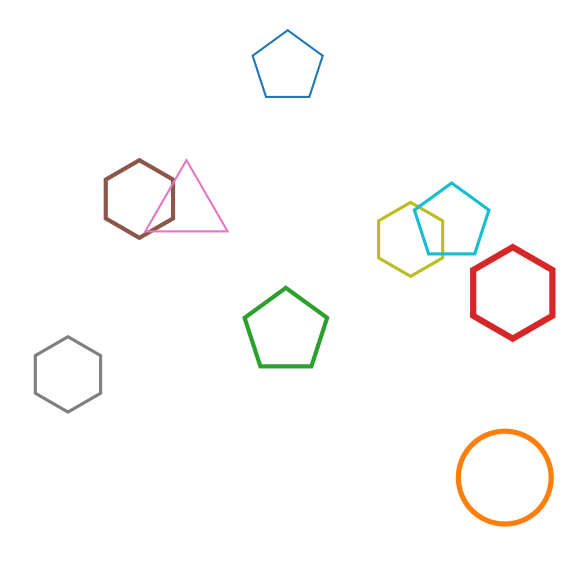[{"shape": "pentagon", "thickness": 1, "radius": 0.32, "center": [0.498, 0.883]}, {"shape": "circle", "thickness": 2.5, "radius": 0.4, "center": [0.874, 0.172]}, {"shape": "pentagon", "thickness": 2, "radius": 0.38, "center": [0.495, 0.426]}, {"shape": "hexagon", "thickness": 3, "radius": 0.4, "center": [0.888, 0.492]}, {"shape": "hexagon", "thickness": 2, "radius": 0.34, "center": [0.241, 0.655]}, {"shape": "triangle", "thickness": 1, "radius": 0.41, "center": [0.323, 0.64]}, {"shape": "hexagon", "thickness": 1.5, "radius": 0.33, "center": [0.118, 0.351]}, {"shape": "hexagon", "thickness": 1.5, "radius": 0.32, "center": [0.711, 0.585]}, {"shape": "pentagon", "thickness": 1.5, "radius": 0.34, "center": [0.782, 0.614]}]